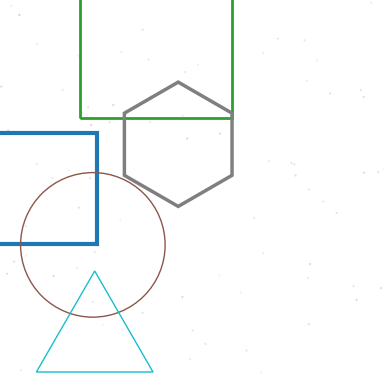[{"shape": "square", "thickness": 3, "radius": 0.72, "center": [0.107, 0.511]}, {"shape": "square", "thickness": 2, "radius": 0.98, "center": [0.405, 0.892]}, {"shape": "circle", "thickness": 1, "radius": 0.94, "center": [0.241, 0.364]}, {"shape": "hexagon", "thickness": 2.5, "radius": 0.81, "center": [0.463, 0.625]}, {"shape": "triangle", "thickness": 1, "radius": 0.87, "center": [0.246, 0.121]}]